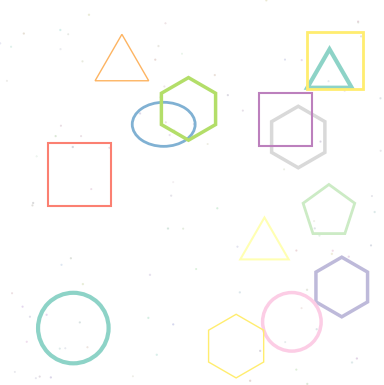[{"shape": "circle", "thickness": 3, "radius": 0.46, "center": [0.19, 0.148]}, {"shape": "triangle", "thickness": 3, "radius": 0.33, "center": [0.856, 0.806]}, {"shape": "triangle", "thickness": 1.5, "radius": 0.36, "center": [0.687, 0.363]}, {"shape": "hexagon", "thickness": 2.5, "radius": 0.39, "center": [0.888, 0.255]}, {"shape": "square", "thickness": 1.5, "radius": 0.41, "center": [0.207, 0.547]}, {"shape": "oval", "thickness": 2, "radius": 0.41, "center": [0.425, 0.677]}, {"shape": "triangle", "thickness": 1, "radius": 0.4, "center": [0.317, 0.83]}, {"shape": "hexagon", "thickness": 2.5, "radius": 0.41, "center": [0.49, 0.717]}, {"shape": "circle", "thickness": 2.5, "radius": 0.38, "center": [0.758, 0.164]}, {"shape": "hexagon", "thickness": 2.5, "radius": 0.4, "center": [0.775, 0.644]}, {"shape": "square", "thickness": 1.5, "radius": 0.34, "center": [0.742, 0.689]}, {"shape": "pentagon", "thickness": 2, "radius": 0.35, "center": [0.854, 0.45]}, {"shape": "hexagon", "thickness": 1, "radius": 0.41, "center": [0.613, 0.101]}, {"shape": "square", "thickness": 2, "radius": 0.37, "center": [0.87, 0.843]}]